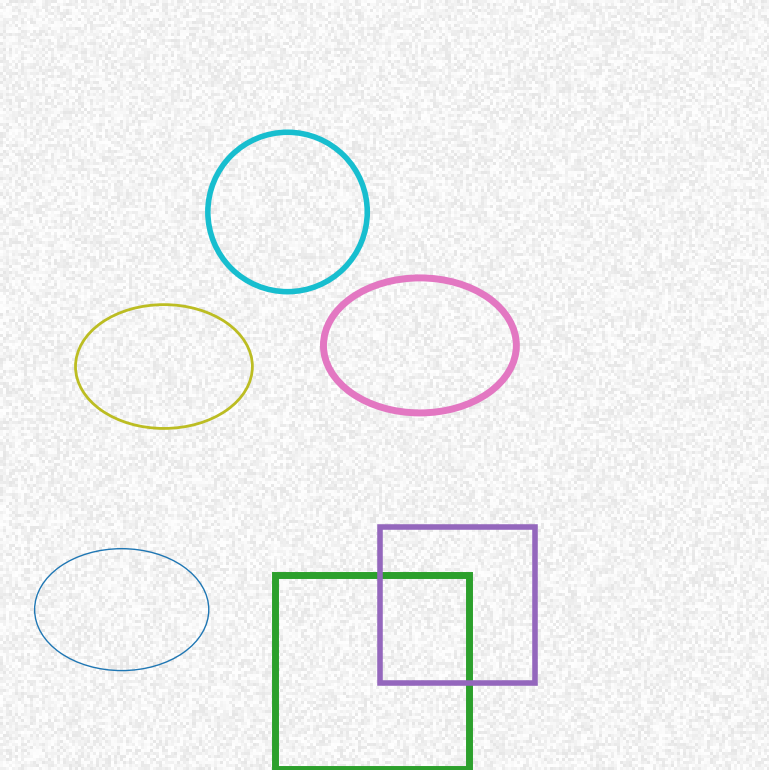[{"shape": "oval", "thickness": 0.5, "radius": 0.57, "center": [0.158, 0.208]}, {"shape": "square", "thickness": 2.5, "radius": 0.63, "center": [0.483, 0.127]}, {"shape": "square", "thickness": 2, "radius": 0.5, "center": [0.594, 0.214]}, {"shape": "oval", "thickness": 2.5, "radius": 0.63, "center": [0.545, 0.551]}, {"shape": "oval", "thickness": 1, "radius": 0.57, "center": [0.213, 0.524]}, {"shape": "circle", "thickness": 2, "radius": 0.52, "center": [0.373, 0.725]}]